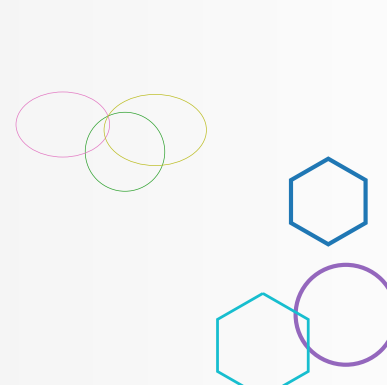[{"shape": "hexagon", "thickness": 3, "radius": 0.56, "center": [0.847, 0.477]}, {"shape": "circle", "thickness": 0.5, "radius": 0.51, "center": [0.323, 0.606]}, {"shape": "circle", "thickness": 3, "radius": 0.65, "center": [0.893, 0.182]}, {"shape": "oval", "thickness": 0.5, "radius": 0.6, "center": [0.162, 0.677]}, {"shape": "oval", "thickness": 0.5, "radius": 0.66, "center": [0.401, 0.662]}, {"shape": "hexagon", "thickness": 2, "radius": 0.68, "center": [0.678, 0.103]}]